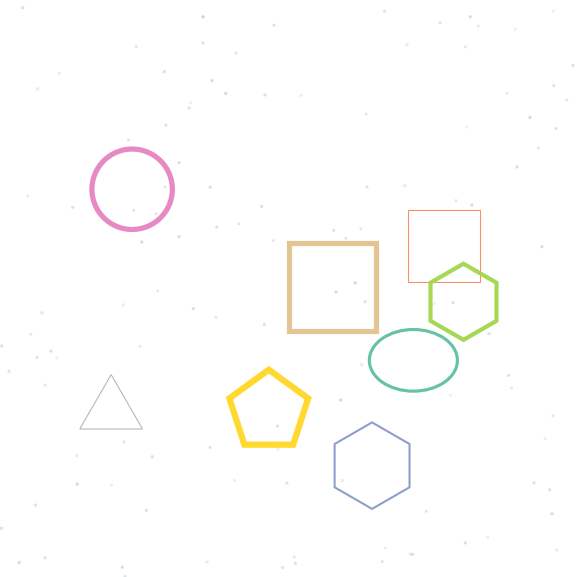[{"shape": "oval", "thickness": 1.5, "radius": 0.38, "center": [0.716, 0.375]}, {"shape": "square", "thickness": 0.5, "radius": 0.31, "center": [0.768, 0.573]}, {"shape": "hexagon", "thickness": 1, "radius": 0.37, "center": [0.644, 0.193]}, {"shape": "circle", "thickness": 2.5, "radius": 0.35, "center": [0.229, 0.671]}, {"shape": "hexagon", "thickness": 2, "radius": 0.33, "center": [0.803, 0.477]}, {"shape": "pentagon", "thickness": 3, "radius": 0.36, "center": [0.465, 0.287]}, {"shape": "square", "thickness": 2.5, "radius": 0.38, "center": [0.576, 0.502]}, {"shape": "triangle", "thickness": 0.5, "radius": 0.31, "center": [0.192, 0.288]}]